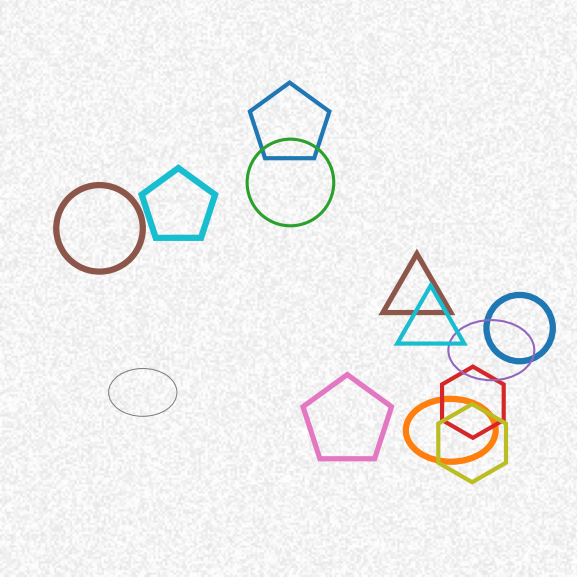[{"shape": "pentagon", "thickness": 2, "radius": 0.36, "center": [0.502, 0.784]}, {"shape": "circle", "thickness": 3, "radius": 0.29, "center": [0.9, 0.431]}, {"shape": "oval", "thickness": 3, "radius": 0.39, "center": [0.781, 0.254]}, {"shape": "circle", "thickness": 1.5, "radius": 0.38, "center": [0.503, 0.683]}, {"shape": "hexagon", "thickness": 2, "radius": 0.31, "center": [0.819, 0.303]}, {"shape": "oval", "thickness": 1, "radius": 0.37, "center": [0.851, 0.393]}, {"shape": "triangle", "thickness": 2.5, "radius": 0.34, "center": [0.722, 0.492]}, {"shape": "circle", "thickness": 3, "radius": 0.37, "center": [0.172, 0.604]}, {"shape": "pentagon", "thickness": 2.5, "radius": 0.4, "center": [0.601, 0.27]}, {"shape": "oval", "thickness": 0.5, "radius": 0.3, "center": [0.247, 0.32]}, {"shape": "hexagon", "thickness": 2, "radius": 0.34, "center": [0.818, 0.232]}, {"shape": "triangle", "thickness": 2, "radius": 0.33, "center": [0.746, 0.438]}, {"shape": "pentagon", "thickness": 3, "radius": 0.33, "center": [0.309, 0.641]}]